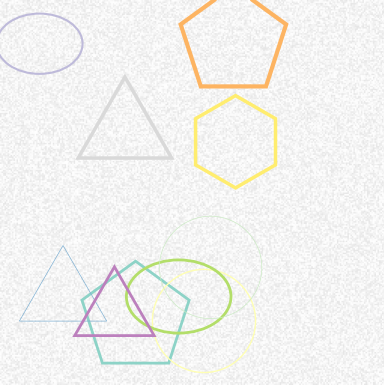[{"shape": "pentagon", "thickness": 2, "radius": 0.73, "center": [0.352, 0.175]}, {"shape": "circle", "thickness": 1, "radius": 0.67, "center": [0.53, 0.166]}, {"shape": "oval", "thickness": 1.5, "radius": 0.56, "center": [0.103, 0.886]}, {"shape": "triangle", "thickness": 0.5, "radius": 0.65, "center": [0.164, 0.231]}, {"shape": "pentagon", "thickness": 3, "radius": 0.72, "center": [0.606, 0.892]}, {"shape": "oval", "thickness": 2, "radius": 0.68, "center": [0.464, 0.23]}, {"shape": "triangle", "thickness": 2.5, "radius": 0.7, "center": [0.324, 0.66]}, {"shape": "triangle", "thickness": 2, "radius": 0.6, "center": [0.297, 0.188]}, {"shape": "circle", "thickness": 0.5, "radius": 0.66, "center": [0.547, 0.305]}, {"shape": "hexagon", "thickness": 2.5, "radius": 0.6, "center": [0.612, 0.632]}]